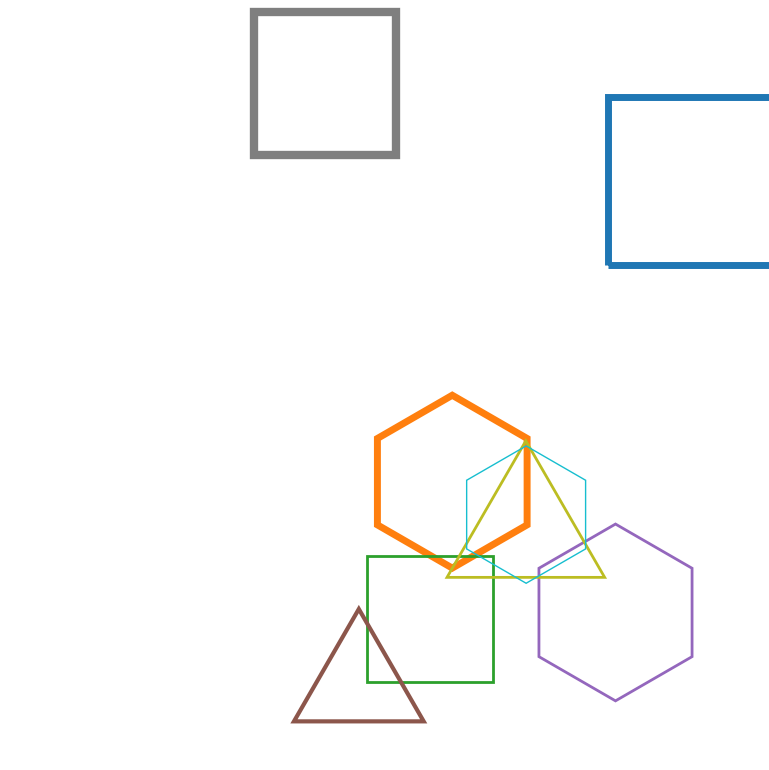[{"shape": "square", "thickness": 2.5, "radius": 0.55, "center": [0.898, 0.765]}, {"shape": "hexagon", "thickness": 2.5, "radius": 0.56, "center": [0.587, 0.374]}, {"shape": "square", "thickness": 1, "radius": 0.41, "center": [0.559, 0.196]}, {"shape": "hexagon", "thickness": 1, "radius": 0.57, "center": [0.799, 0.205]}, {"shape": "triangle", "thickness": 1.5, "radius": 0.49, "center": [0.466, 0.112]}, {"shape": "square", "thickness": 3, "radius": 0.46, "center": [0.422, 0.891]}, {"shape": "triangle", "thickness": 1, "radius": 0.59, "center": [0.683, 0.309]}, {"shape": "hexagon", "thickness": 0.5, "radius": 0.45, "center": [0.683, 0.332]}]